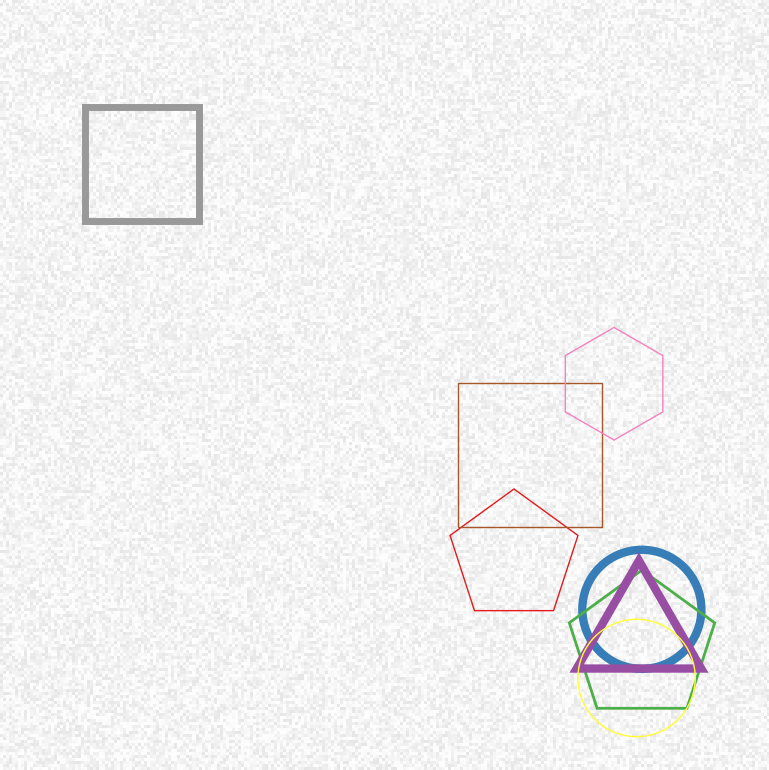[{"shape": "pentagon", "thickness": 0.5, "radius": 0.44, "center": [0.668, 0.278]}, {"shape": "circle", "thickness": 3, "radius": 0.39, "center": [0.834, 0.209]}, {"shape": "pentagon", "thickness": 1, "radius": 0.5, "center": [0.834, 0.16]}, {"shape": "triangle", "thickness": 3, "radius": 0.47, "center": [0.83, 0.178]}, {"shape": "circle", "thickness": 0.5, "radius": 0.38, "center": [0.827, 0.12]}, {"shape": "square", "thickness": 0.5, "radius": 0.47, "center": [0.688, 0.409]}, {"shape": "hexagon", "thickness": 0.5, "radius": 0.37, "center": [0.797, 0.502]}, {"shape": "square", "thickness": 2.5, "radius": 0.37, "center": [0.185, 0.787]}]